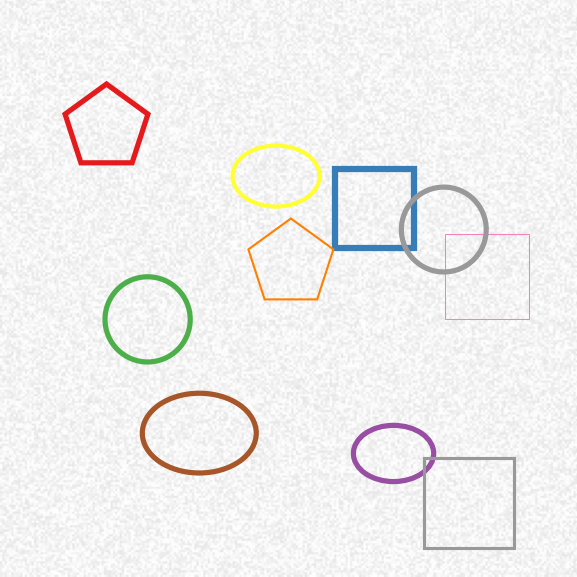[{"shape": "pentagon", "thickness": 2.5, "radius": 0.38, "center": [0.184, 0.778]}, {"shape": "square", "thickness": 3, "radius": 0.34, "center": [0.649, 0.638]}, {"shape": "circle", "thickness": 2.5, "radius": 0.37, "center": [0.256, 0.446]}, {"shape": "oval", "thickness": 2.5, "radius": 0.35, "center": [0.681, 0.214]}, {"shape": "pentagon", "thickness": 1, "radius": 0.39, "center": [0.504, 0.543]}, {"shape": "oval", "thickness": 2, "radius": 0.38, "center": [0.478, 0.694]}, {"shape": "oval", "thickness": 2.5, "radius": 0.49, "center": [0.345, 0.249]}, {"shape": "square", "thickness": 0.5, "radius": 0.37, "center": [0.843, 0.52]}, {"shape": "circle", "thickness": 2.5, "radius": 0.37, "center": [0.768, 0.602]}, {"shape": "square", "thickness": 1.5, "radius": 0.39, "center": [0.812, 0.128]}]